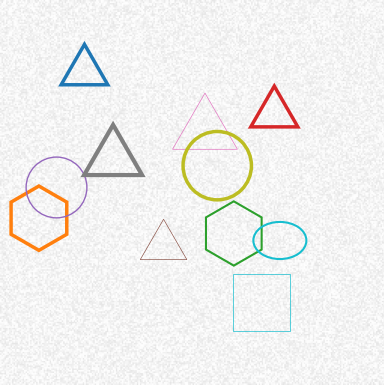[{"shape": "triangle", "thickness": 2.5, "radius": 0.35, "center": [0.219, 0.815]}, {"shape": "hexagon", "thickness": 2.5, "radius": 0.42, "center": [0.101, 0.433]}, {"shape": "hexagon", "thickness": 1.5, "radius": 0.42, "center": [0.607, 0.394]}, {"shape": "triangle", "thickness": 2.5, "radius": 0.35, "center": [0.712, 0.706]}, {"shape": "circle", "thickness": 1, "radius": 0.39, "center": [0.147, 0.513]}, {"shape": "triangle", "thickness": 0.5, "radius": 0.35, "center": [0.425, 0.361]}, {"shape": "triangle", "thickness": 0.5, "radius": 0.49, "center": [0.532, 0.661]}, {"shape": "triangle", "thickness": 3, "radius": 0.43, "center": [0.294, 0.589]}, {"shape": "circle", "thickness": 2.5, "radius": 0.44, "center": [0.564, 0.57]}, {"shape": "oval", "thickness": 1.5, "radius": 0.34, "center": [0.727, 0.375]}, {"shape": "square", "thickness": 0.5, "radius": 0.37, "center": [0.68, 0.214]}]